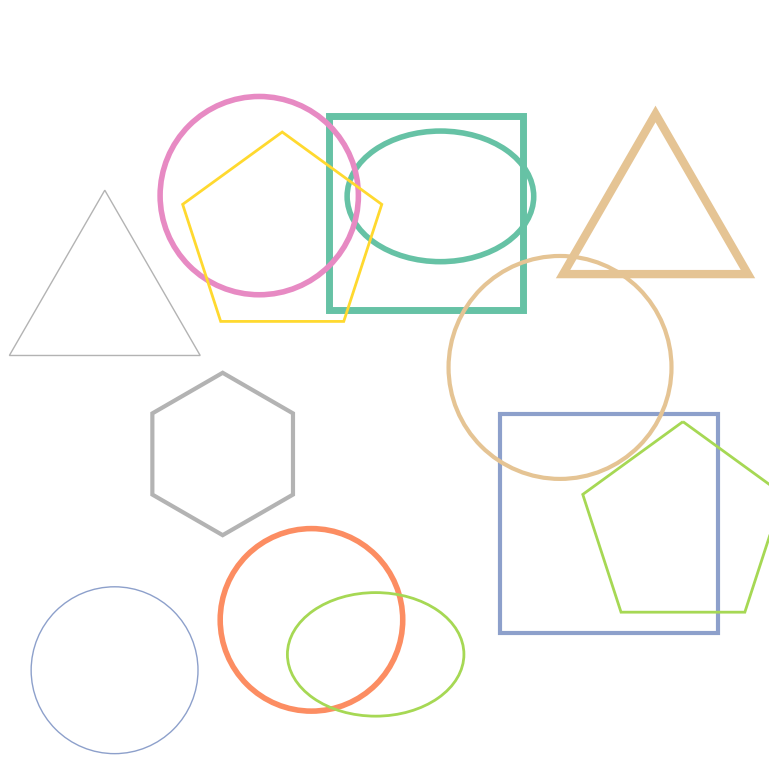[{"shape": "square", "thickness": 2.5, "radius": 0.63, "center": [0.554, 0.723]}, {"shape": "oval", "thickness": 2, "radius": 0.61, "center": [0.572, 0.745]}, {"shape": "circle", "thickness": 2, "radius": 0.59, "center": [0.404, 0.195]}, {"shape": "square", "thickness": 1.5, "radius": 0.71, "center": [0.791, 0.32]}, {"shape": "circle", "thickness": 0.5, "radius": 0.54, "center": [0.149, 0.13]}, {"shape": "circle", "thickness": 2, "radius": 0.64, "center": [0.337, 0.746]}, {"shape": "oval", "thickness": 1, "radius": 0.57, "center": [0.488, 0.15]}, {"shape": "pentagon", "thickness": 1, "radius": 0.68, "center": [0.887, 0.316]}, {"shape": "pentagon", "thickness": 1, "radius": 0.68, "center": [0.367, 0.693]}, {"shape": "triangle", "thickness": 3, "radius": 0.69, "center": [0.851, 0.713]}, {"shape": "circle", "thickness": 1.5, "radius": 0.72, "center": [0.727, 0.523]}, {"shape": "triangle", "thickness": 0.5, "radius": 0.72, "center": [0.136, 0.61]}, {"shape": "hexagon", "thickness": 1.5, "radius": 0.53, "center": [0.289, 0.41]}]